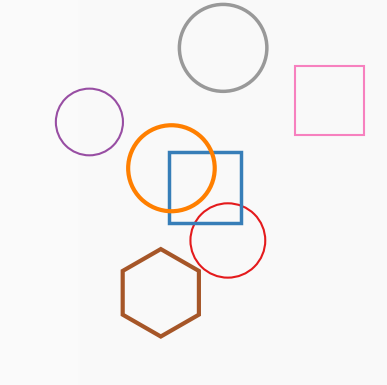[{"shape": "circle", "thickness": 1.5, "radius": 0.48, "center": [0.588, 0.375]}, {"shape": "square", "thickness": 2.5, "radius": 0.47, "center": [0.529, 0.513]}, {"shape": "circle", "thickness": 1.5, "radius": 0.43, "center": [0.231, 0.683]}, {"shape": "circle", "thickness": 3, "radius": 0.56, "center": [0.442, 0.563]}, {"shape": "hexagon", "thickness": 3, "radius": 0.57, "center": [0.415, 0.239]}, {"shape": "square", "thickness": 1.5, "radius": 0.45, "center": [0.85, 0.738]}, {"shape": "circle", "thickness": 2.5, "radius": 0.56, "center": [0.576, 0.876]}]